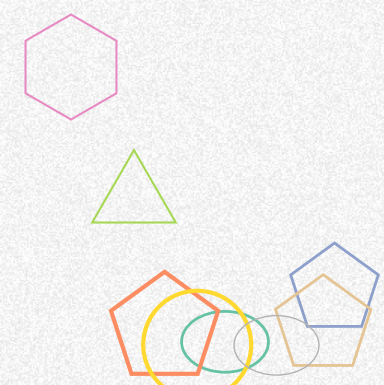[{"shape": "oval", "thickness": 2, "radius": 0.56, "center": [0.584, 0.112]}, {"shape": "pentagon", "thickness": 3, "radius": 0.73, "center": [0.428, 0.147]}, {"shape": "pentagon", "thickness": 2, "radius": 0.6, "center": [0.869, 0.249]}, {"shape": "hexagon", "thickness": 1.5, "radius": 0.68, "center": [0.184, 0.826]}, {"shape": "triangle", "thickness": 1.5, "radius": 0.63, "center": [0.348, 0.485]}, {"shape": "circle", "thickness": 3, "radius": 0.7, "center": [0.512, 0.105]}, {"shape": "pentagon", "thickness": 2, "radius": 0.65, "center": [0.839, 0.156]}, {"shape": "oval", "thickness": 1, "radius": 0.55, "center": [0.718, 0.103]}]